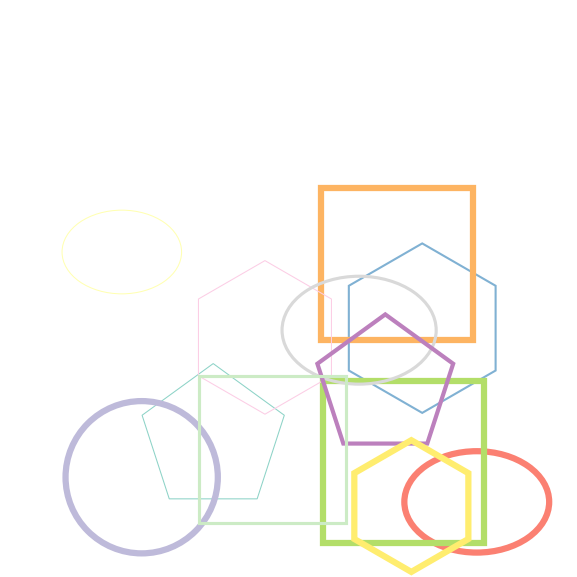[{"shape": "pentagon", "thickness": 0.5, "radius": 0.65, "center": [0.369, 0.24]}, {"shape": "oval", "thickness": 0.5, "radius": 0.52, "center": [0.211, 0.563]}, {"shape": "circle", "thickness": 3, "radius": 0.66, "center": [0.245, 0.173]}, {"shape": "oval", "thickness": 3, "radius": 0.63, "center": [0.826, 0.13]}, {"shape": "hexagon", "thickness": 1, "radius": 0.73, "center": [0.731, 0.431]}, {"shape": "square", "thickness": 3, "radius": 0.66, "center": [0.688, 0.542]}, {"shape": "square", "thickness": 3, "radius": 0.7, "center": [0.699, 0.199]}, {"shape": "hexagon", "thickness": 0.5, "radius": 0.66, "center": [0.459, 0.415]}, {"shape": "oval", "thickness": 1.5, "radius": 0.67, "center": [0.622, 0.427]}, {"shape": "pentagon", "thickness": 2, "radius": 0.62, "center": [0.667, 0.331]}, {"shape": "square", "thickness": 1.5, "radius": 0.64, "center": [0.471, 0.221]}, {"shape": "hexagon", "thickness": 3, "radius": 0.57, "center": [0.712, 0.123]}]